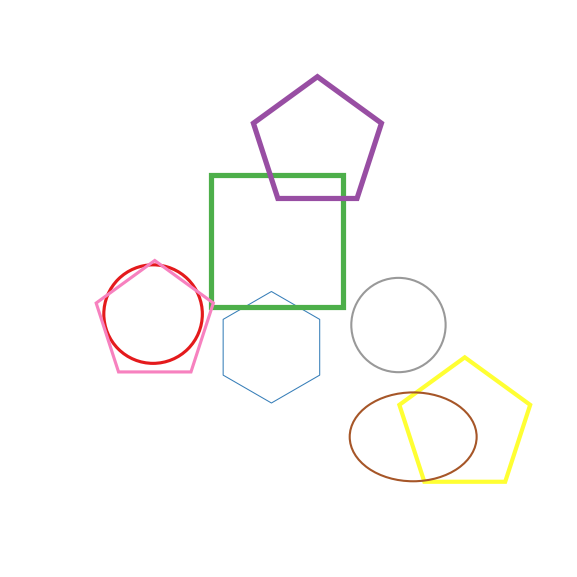[{"shape": "circle", "thickness": 1.5, "radius": 0.43, "center": [0.265, 0.455]}, {"shape": "hexagon", "thickness": 0.5, "radius": 0.48, "center": [0.47, 0.398]}, {"shape": "square", "thickness": 2.5, "radius": 0.57, "center": [0.479, 0.581]}, {"shape": "pentagon", "thickness": 2.5, "radius": 0.58, "center": [0.55, 0.75]}, {"shape": "pentagon", "thickness": 2, "radius": 0.6, "center": [0.805, 0.261]}, {"shape": "oval", "thickness": 1, "radius": 0.55, "center": [0.715, 0.243]}, {"shape": "pentagon", "thickness": 1.5, "radius": 0.53, "center": [0.268, 0.441]}, {"shape": "circle", "thickness": 1, "radius": 0.41, "center": [0.69, 0.436]}]